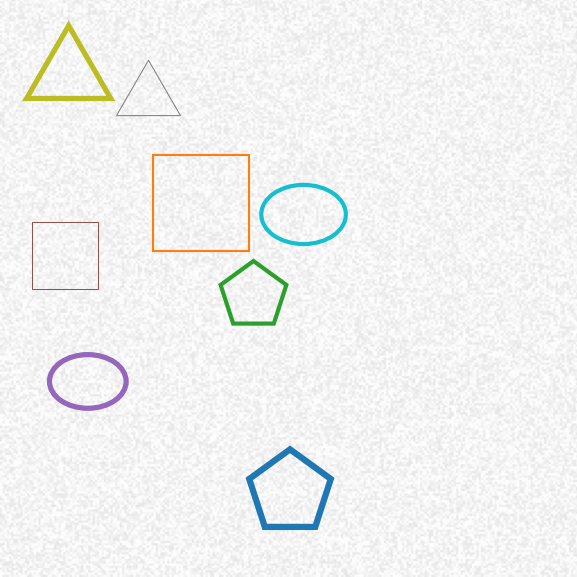[{"shape": "pentagon", "thickness": 3, "radius": 0.37, "center": [0.502, 0.147]}, {"shape": "square", "thickness": 1, "radius": 0.42, "center": [0.348, 0.648]}, {"shape": "pentagon", "thickness": 2, "radius": 0.3, "center": [0.439, 0.487]}, {"shape": "oval", "thickness": 2.5, "radius": 0.33, "center": [0.152, 0.339]}, {"shape": "square", "thickness": 0.5, "radius": 0.29, "center": [0.113, 0.557]}, {"shape": "triangle", "thickness": 0.5, "radius": 0.32, "center": [0.257, 0.831]}, {"shape": "triangle", "thickness": 2.5, "radius": 0.42, "center": [0.119, 0.871]}, {"shape": "oval", "thickness": 2, "radius": 0.37, "center": [0.526, 0.628]}]